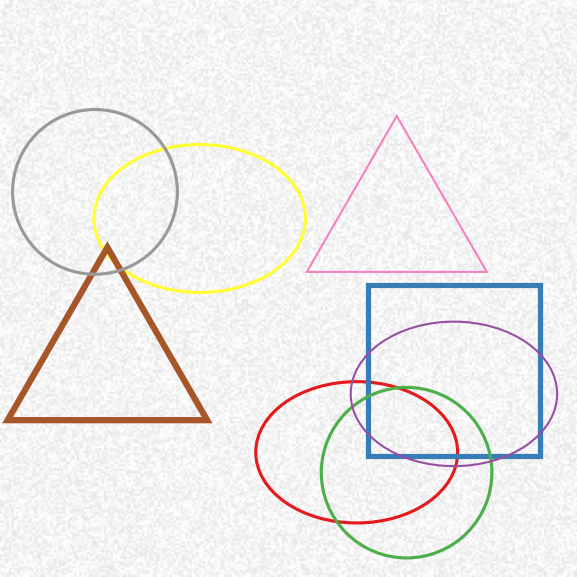[{"shape": "oval", "thickness": 1.5, "radius": 0.87, "center": [0.618, 0.216]}, {"shape": "square", "thickness": 2.5, "radius": 0.74, "center": [0.786, 0.358]}, {"shape": "circle", "thickness": 1.5, "radius": 0.74, "center": [0.704, 0.181]}, {"shape": "oval", "thickness": 1, "radius": 0.89, "center": [0.786, 0.317]}, {"shape": "oval", "thickness": 1.5, "radius": 0.92, "center": [0.346, 0.621]}, {"shape": "triangle", "thickness": 3, "radius": 1.0, "center": [0.186, 0.371]}, {"shape": "triangle", "thickness": 1, "radius": 0.9, "center": [0.687, 0.618]}, {"shape": "circle", "thickness": 1.5, "radius": 0.71, "center": [0.164, 0.667]}]